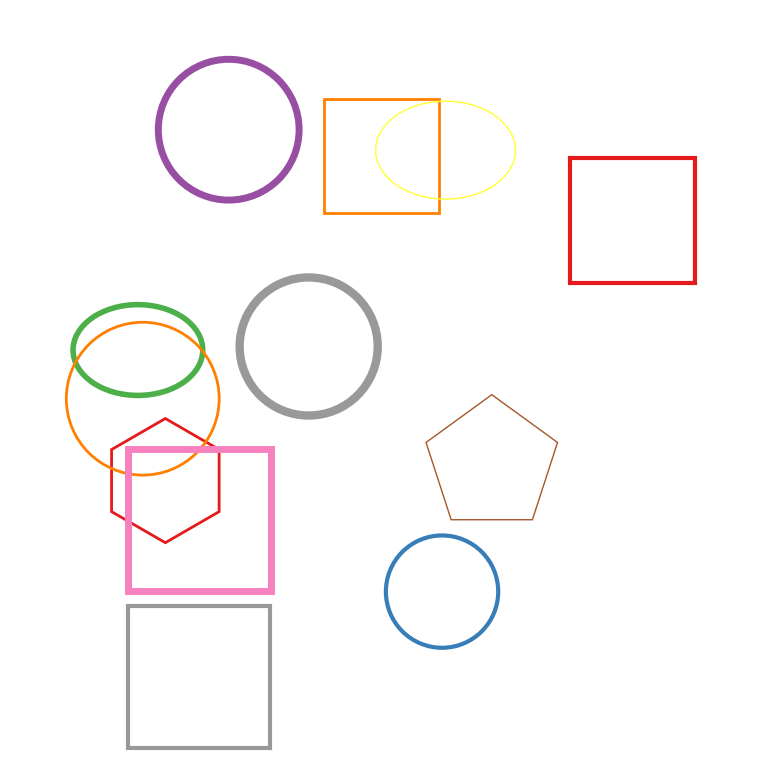[{"shape": "hexagon", "thickness": 1, "radius": 0.4, "center": [0.215, 0.376]}, {"shape": "square", "thickness": 1.5, "radius": 0.41, "center": [0.822, 0.713]}, {"shape": "circle", "thickness": 1.5, "radius": 0.36, "center": [0.574, 0.232]}, {"shape": "oval", "thickness": 2, "radius": 0.42, "center": [0.179, 0.545]}, {"shape": "circle", "thickness": 2.5, "radius": 0.46, "center": [0.297, 0.832]}, {"shape": "circle", "thickness": 1, "radius": 0.5, "center": [0.185, 0.482]}, {"shape": "square", "thickness": 1, "radius": 0.37, "center": [0.496, 0.798]}, {"shape": "oval", "thickness": 0.5, "radius": 0.45, "center": [0.579, 0.805]}, {"shape": "pentagon", "thickness": 0.5, "radius": 0.45, "center": [0.639, 0.398]}, {"shape": "square", "thickness": 2.5, "radius": 0.46, "center": [0.259, 0.324]}, {"shape": "square", "thickness": 1.5, "radius": 0.46, "center": [0.258, 0.12]}, {"shape": "circle", "thickness": 3, "radius": 0.45, "center": [0.401, 0.55]}]